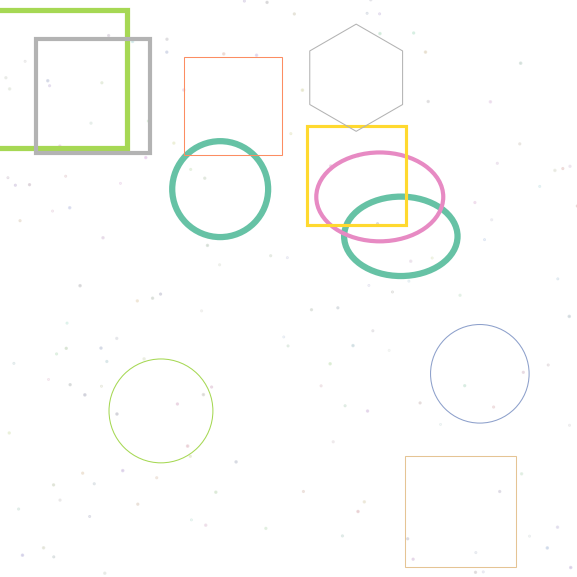[{"shape": "oval", "thickness": 3, "radius": 0.49, "center": [0.694, 0.59]}, {"shape": "circle", "thickness": 3, "radius": 0.42, "center": [0.381, 0.672]}, {"shape": "square", "thickness": 0.5, "radius": 0.42, "center": [0.403, 0.816]}, {"shape": "circle", "thickness": 0.5, "radius": 0.43, "center": [0.831, 0.352]}, {"shape": "oval", "thickness": 2, "radius": 0.55, "center": [0.658, 0.658]}, {"shape": "square", "thickness": 2.5, "radius": 0.6, "center": [0.101, 0.862]}, {"shape": "circle", "thickness": 0.5, "radius": 0.45, "center": [0.279, 0.288]}, {"shape": "square", "thickness": 1.5, "radius": 0.43, "center": [0.617, 0.695]}, {"shape": "square", "thickness": 0.5, "radius": 0.48, "center": [0.798, 0.113]}, {"shape": "square", "thickness": 2, "radius": 0.5, "center": [0.161, 0.833]}, {"shape": "hexagon", "thickness": 0.5, "radius": 0.46, "center": [0.617, 0.865]}]